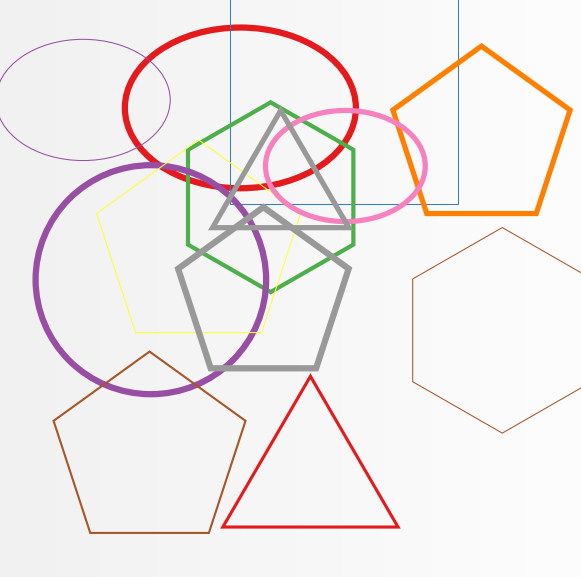[{"shape": "triangle", "thickness": 1.5, "radius": 0.87, "center": [0.534, 0.174]}, {"shape": "oval", "thickness": 3, "radius": 0.99, "center": [0.414, 0.812]}, {"shape": "square", "thickness": 0.5, "radius": 0.98, "center": [0.592, 0.841]}, {"shape": "hexagon", "thickness": 2, "radius": 0.82, "center": [0.466, 0.658]}, {"shape": "circle", "thickness": 3, "radius": 0.99, "center": [0.26, 0.515]}, {"shape": "oval", "thickness": 0.5, "radius": 0.75, "center": [0.143, 0.826]}, {"shape": "pentagon", "thickness": 2.5, "radius": 0.8, "center": [0.828, 0.759]}, {"shape": "pentagon", "thickness": 0.5, "radius": 0.92, "center": [0.342, 0.572]}, {"shape": "hexagon", "thickness": 0.5, "radius": 0.89, "center": [0.864, 0.427]}, {"shape": "pentagon", "thickness": 1, "radius": 0.87, "center": [0.257, 0.217]}, {"shape": "oval", "thickness": 2.5, "radius": 0.69, "center": [0.594, 0.712]}, {"shape": "pentagon", "thickness": 3, "radius": 0.77, "center": [0.453, 0.486]}, {"shape": "triangle", "thickness": 2.5, "radius": 0.68, "center": [0.483, 0.673]}]